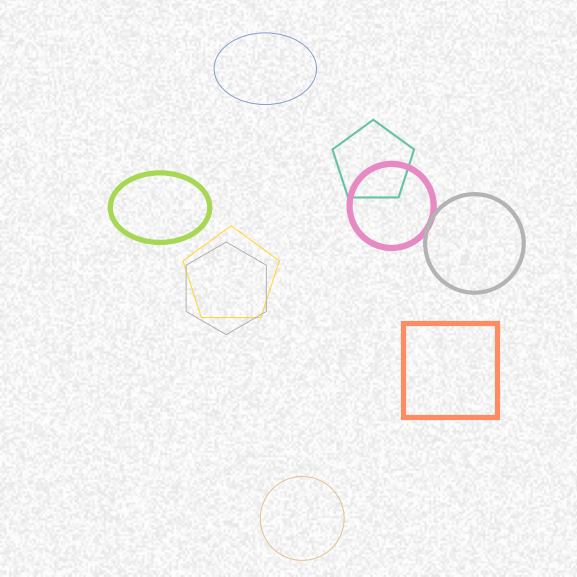[{"shape": "pentagon", "thickness": 1, "radius": 0.37, "center": [0.646, 0.717]}, {"shape": "square", "thickness": 2.5, "radius": 0.41, "center": [0.78, 0.359]}, {"shape": "oval", "thickness": 0.5, "radius": 0.44, "center": [0.459, 0.88]}, {"shape": "circle", "thickness": 3, "radius": 0.36, "center": [0.678, 0.643]}, {"shape": "oval", "thickness": 2.5, "radius": 0.43, "center": [0.277, 0.64]}, {"shape": "pentagon", "thickness": 0.5, "radius": 0.44, "center": [0.4, 0.52]}, {"shape": "circle", "thickness": 0.5, "radius": 0.36, "center": [0.523, 0.101]}, {"shape": "hexagon", "thickness": 0.5, "radius": 0.4, "center": [0.392, 0.5]}, {"shape": "circle", "thickness": 2, "radius": 0.43, "center": [0.822, 0.578]}]